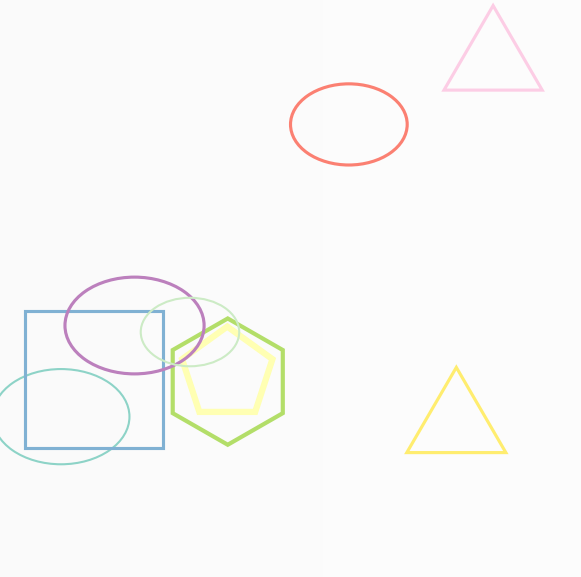[{"shape": "oval", "thickness": 1, "radius": 0.59, "center": [0.105, 0.278]}, {"shape": "pentagon", "thickness": 3, "radius": 0.41, "center": [0.391, 0.352]}, {"shape": "oval", "thickness": 1.5, "radius": 0.5, "center": [0.6, 0.784]}, {"shape": "square", "thickness": 1.5, "radius": 0.59, "center": [0.161, 0.341]}, {"shape": "hexagon", "thickness": 2, "radius": 0.55, "center": [0.392, 0.338]}, {"shape": "triangle", "thickness": 1.5, "radius": 0.49, "center": [0.848, 0.892]}, {"shape": "oval", "thickness": 1.5, "radius": 0.6, "center": [0.231, 0.435]}, {"shape": "oval", "thickness": 1, "radius": 0.42, "center": [0.327, 0.424]}, {"shape": "triangle", "thickness": 1.5, "radius": 0.49, "center": [0.785, 0.265]}]